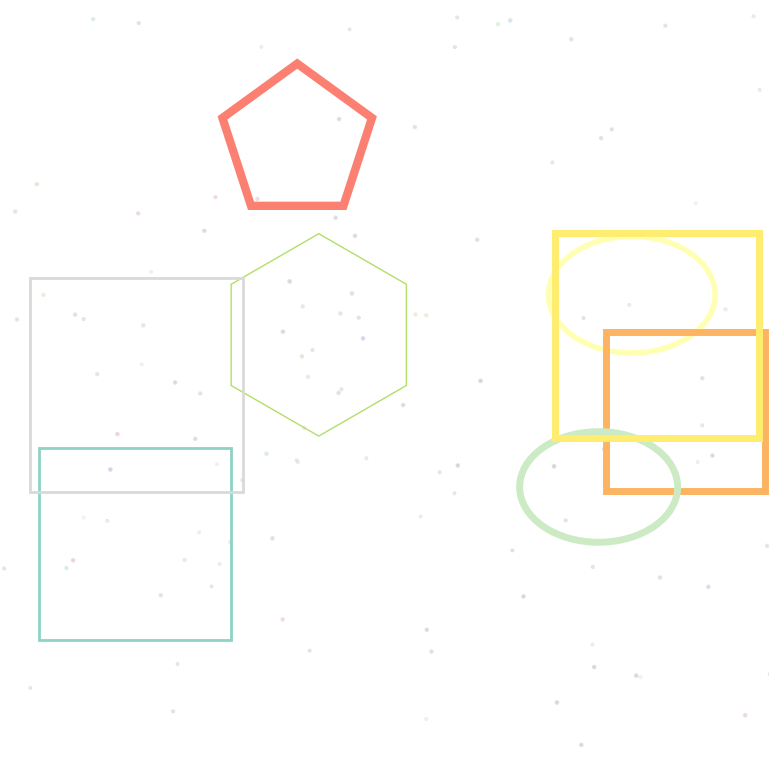[{"shape": "square", "thickness": 1, "radius": 0.62, "center": [0.175, 0.294]}, {"shape": "oval", "thickness": 2, "radius": 0.54, "center": [0.821, 0.617]}, {"shape": "pentagon", "thickness": 3, "radius": 0.51, "center": [0.386, 0.815]}, {"shape": "square", "thickness": 2.5, "radius": 0.51, "center": [0.89, 0.466]}, {"shape": "hexagon", "thickness": 0.5, "radius": 0.66, "center": [0.414, 0.565]}, {"shape": "square", "thickness": 1, "radius": 0.69, "center": [0.177, 0.5]}, {"shape": "oval", "thickness": 2.5, "radius": 0.51, "center": [0.777, 0.368]}, {"shape": "square", "thickness": 2.5, "radius": 0.66, "center": [0.853, 0.564]}]